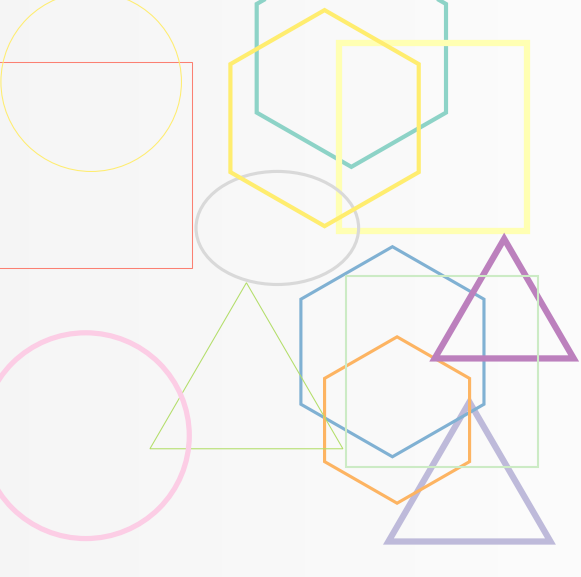[{"shape": "hexagon", "thickness": 2, "radius": 0.94, "center": [0.604, 0.898]}, {"shape": "square", "thickness": 3, "radius": 0.81, "center": [0.745, 0.762]}, {"shape": "triangle", "thickness": 3, "radius": 0.8, "center": [0.808, 0.142]}, {"shape": "square", "thickness": 0.5, "radius": 0.89, "center": [0.152, 0.714]}, {"shape": "hexagon", "thickness": 1.5, "radius": 0.91, "center": [0.675, 0.39]}, {"shape": "hexagon", "thickness": 1.5, "radius": 0.72, "center": [0.683, 0.272]}, {"shape": "triangle", "thickness": 0.5, "radius": 0.96, "center": [0.424, 0.318]}, {"shape": "circle", "thickness": 2.5, "radius": 0.89, "center": [0.147, 0.245]}, {"shape": "oval", "thickness": 1.5, "radius": 0.7, "center": [0.477, 0.604]}, {"shape": "triangle", "thickness": 3, "radius": 0.69, "center": [0.867, 0.448]}, {"shape": "square", "thickness": 1, "radius": 0.82, "center": [0.761, 0.356]}, {"shape": "hexagon", "thickness": 2, "radius": 0.94, "center": [0.558, 0.795]}, {"shape": "circle", "thickness": 0.5, "radius": 0.78, "center": [0.157, 0.857]}]